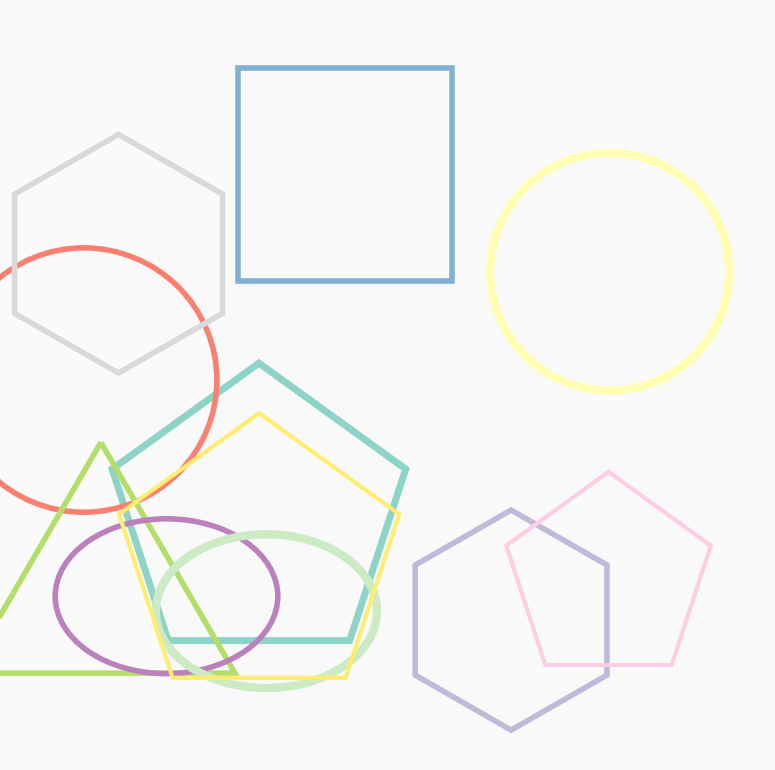[{"shape": "pentagon", "thickness": 2.5, "radius": 1.0, "center": [0.334, 0.329]}, {"shape": "circle", "thickness": 3, "radius": 0.77, "center": [0.787, 0.647]}, {"shape": "hexagon", "thickness": 2, "radius": 0.71, "center": [0.659, 0.195]}, {"shape": "circle", "thickness": 2, "radius": 0.86, "center": [0.108, 0.506]}, {"shape": "square", "thickness": 2, "radius": 0.69, "center": [0.445, 0.773]}, {"shape": "triangle", "thickness": 2, "radius": 1.0, "center": [0.13, 0.226]}, {"shape": "pentagon", "thickness": 1.5, "radius": 0.69, "center": [0.785, 0.249]}, {"shape": "hexagon", "thickness": 2, "radius": 0.77, "center": [0.153, 0.67]}, {"shape": "oval", "thickness": 2, "radius": 0.72, "center": [0.215, 0.226]}, {"shape": "oval", "thickness": 3, "radius": 0.71, "center": [0.344, 0.206]}, {"shape": "pentagon", "thickness": 1.5, "radius": 0.95, "center": [0.334, 0.273]}]